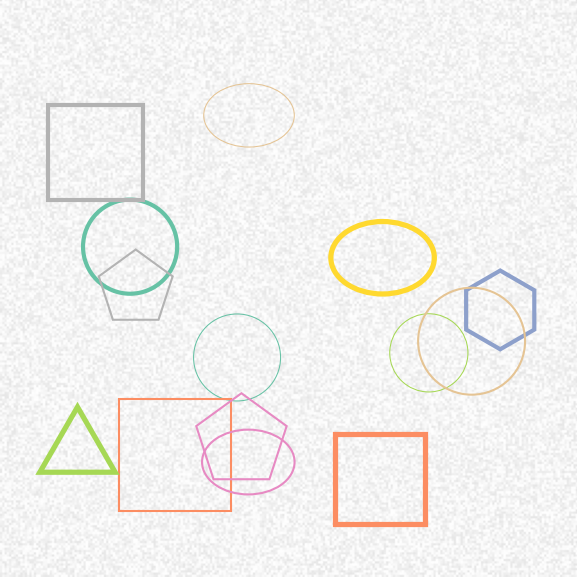[{"shape": "circle", "thickness": 0.5, "radius": 0.38, "center": [0.411, 0.38]}, {"shape": "circle", "thickness": 2, "radius": 0.41, "center": [0.225, 0.572]}, {"shape": "square", "thickness": 2.5, "radius": 0.39, "center": [0.658, 0.17]}, {"shape": "square", "thickness": 1, "radius": 0.48, "center": [0.303, 0.212]}, {"shape": "hexagon", "thickness": 2, "radius": 0.34, "center": [0.866, 0.462]}, {"shape": "pentagon", "thickness": 1, "radius": 0.41, "center": [0.418, 0.236]}, {"shape": "oval", "thickness": 1, "radius": 0.4, "center": [0.43, 0.199]}, {"shape": "triangle", "thickness": 2.5, "radius": 0.38, "center": [0.134, 0.219]}, {"shape": "circle", "thickness": 0.5, "radius": 0.34, "center": [0.743, 0.388]}, {"shape": "oval", "thickness": 2.5, "radius": 0.45, "center": [0.662, 0.553]}, {"shape": "oval", "thickness": 0.5, "radius": 0.39, "center": [0.431, 0.799]}, {"shape": "circle", "thickness": 1, "radius": 0.46, "center": [0.817, 0.408]}, {"shape": "pentagon", "thickness": 1, "radius": 0.34, "center": [0.235, 0.5]}, {"shape": "square", "thickness": 2, "radius": 0.41, "center": [0.166, 0.735]}]